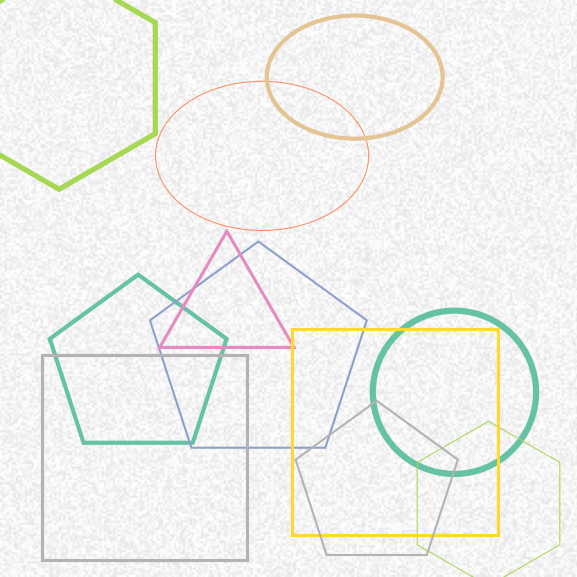[{"shape": "circle", "thickness": 3, "radius": 0.71, "center": [0.787, 0.32]}, {"shape": "pentagon", "thickness": 2, "radius": 0.8, "center": [0.239, 0.363]}, {"shape": "oval", "thickness": 0.5, "radius": 0.92, "center": [0.454, 0.729]}, {"shape": "pentagon", "thickness": 1, "radius": 0.99, "center": [0.447, 0.384]}, {"shape": "triangle", "thickness": 1.5, "radius": 0.67, "center": [0.393, 0.465]}, {"shape": "hexagon", "thickness": 2.5, "radius": 0.96, "center": [0.102, 0.864]}, {"shape": "hexagon", "thickness": 0.5, "radius": 0.71, "center": [0.846, 0.127]}, {"shape": "square", "thickness": 1.5, "radius": 0.89, "center": [0.684, 0.251]}, {"shape": "oval", "thickness": 2, "radius": 0.76, "center": [0.614, 0.866]}, {"shape": "square", "thickness": 1.5, "radius": 0.89, "center": [0.25, 0.206]}, {"shape": "pentagon", "thickness": 1, "radius": 0.74, "center": [0.652, 0.158]}]